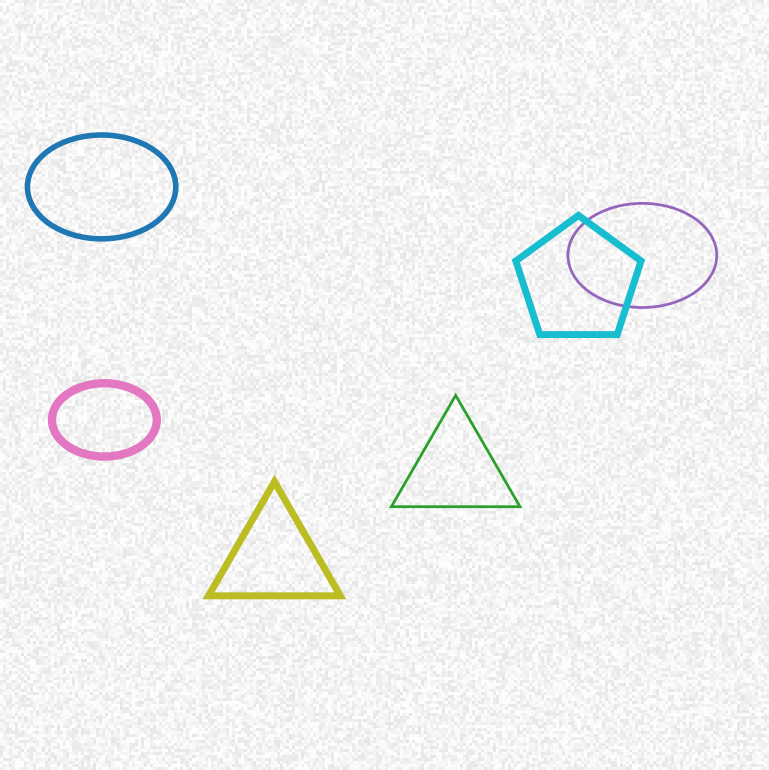[{"shape": "oval", "thickness": 2, "radius": 0.48, "center": [0.132, 0.757]}, {"shape": "triangle", "thickness": 1, "radius": 0.48, "center": [0.592, 0.39]}, {"shape": "oval", "thickness": 1, "radius": 0.48, "center": [0.834, 0.668]}, {"shape": "oval", "thickness": 3, "radius": 0.34, "center": [0.136, 0.455]}, {"shape": "triangle", "thickness": 2.5, "radius": 0.49, "center": [0.356, 0.276]}, {"shape": "pentagon", "thickness": 2.5, "radius": 0.43, "center": [0.751, 0.635]}]